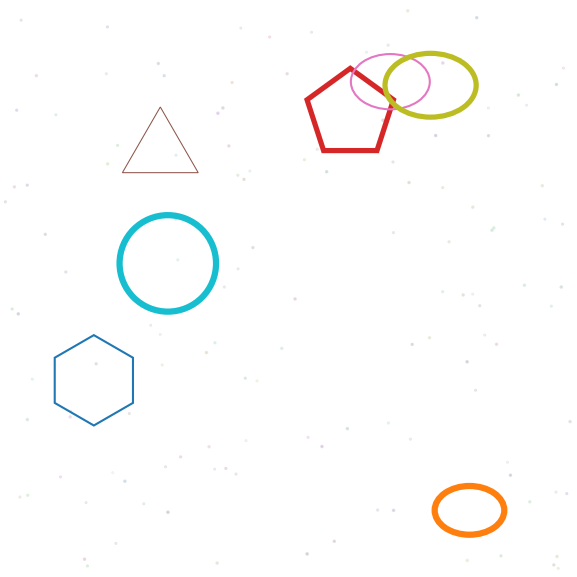[{"shape": "hexagon", "thickness": 1, "radius": 0.39, "center": [0.163, 0.341]}, {"shape": "oval", "thickness": 3, "radius": 0.3, "center": [0.813, 0.115]}, {"shape": "pentagon", "thickness": 2.5, "radius": 0.39, "center": [0.607, 0.802]}, {"shape": "triangle", "thickness": 0.5, "radius": 0.38, "center": [0.278, 0.738]}, {"shape": "oval", "thickness": 1, "radius": 0.34, "center": [0.676, 0.858]}, {"shape": "oval", "thickness": 2.5, "radius": 0.39, "center": [0.746, 0.852]}, {"shape": "circle", "thickness": 3, "radius": 0.42, "center": [0.291, 0.543]}]